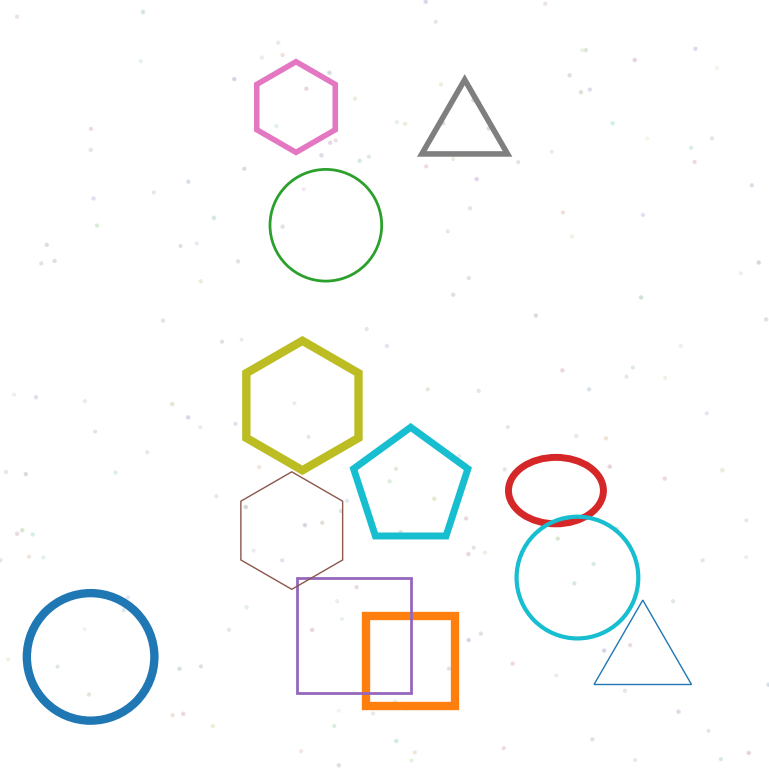[{"shape": "circle", "thickness": 3, "radius": 0.41, "center": [0.118, 0.147]}, {"shape": "triangle", "thickness": 0.5, "radius": 0.37, "center": [0.835, 0.148]}, {"shape": "square", "thickness": 3, "radius": 0.29, "center": [0.533, 0.142]}, {"shape": "circle", "thickness": 1, "radius": 0.36, "center": [0.423, 0.707]}, {"shape": "oval", "thickness": 2.5, "radius": 0.31, "center": [0.722, 0.363]}, {"shape": "square", "thickness": 1, "radius": 0.37, "center": [0.46, 0.174]}, {"shape": "hexagon", "thickness": 0.5, "radius": 0.38, "center": [0.379, 0.311]}, {"shape": "hexagon", "thickness": 2, "radius": 0.29, "center": [0.384, 0.861]}, {"shape": "triangle", "thickness": 2, "radius": 0.32, "center": [0.603, 0.832]}, {"shape": "hexagon", "thickness": 3, "radius": 0.42, "center": [0.393, 0.473]}, {"shape": "pentagon", "thickness": 2.5, "radius": 0.39, "center": [0.533, 0.367]}, {"shape": "circle", "thickness": 1.5, "radius": 0.4, "center": [0.75, 0.25]}]